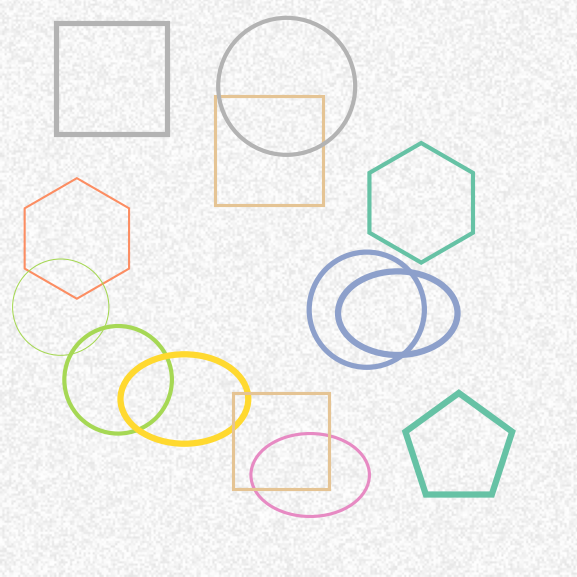[{"shape": "pentagon", "thickness": 3, "radius": 0.49, "center": [0.794, 0.221]}, {"shape": "hexagon", "thickness": 2, "radius": 0.52, "center": [0.729, 0.648]}, {"shape": "hexagon", "thickness": 1, "radius": 0.52, "center": [0.133, 0.586]}, {"shape": "circle", "thickness": 2.5, "radius": 0.5, "center": [0.635, 0.463]}, {"shape": "oval", "thickness": 3, "radius": 0.52, "center": [0.689, 0.457]}, {"shape": "oval", "thickness": 1.5, "radius": 0.51, "center": [0.537, 0.177]}, {"shape": "circle", "thickness": 0.5, "radius": 0.42, "center": [0.105, 0.467]}, {"shape": "circle", "thickness": 2, "radius": 0.47, "center": [0.205, 0.341]}, {"shape": "oval", "thickness": 3, "radius": 0.55, "center": [0.319, 0.308]}, {"shape": "square", "thickness": 1.5, "radius": 0.41, "center": [0.487, 0.236]}, {"shape": "square", "thickness": 1.5, "radius": 0.47, "center": [0.466, 0.739]}, {"shape": "circle", "thickness": 2, "radius": 0.59, "center": [0.496, 0.85]}, {"shape": "square", "thickness": 2.5, "radius": 0.48, "center": [0.193, 0.863]}]